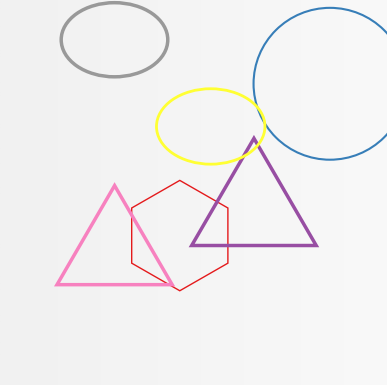[{"shape": "hexagon", "thickness": 1, "radius": 0.72, "center": [0.464, 0.388]}, {"shape": "circle", "thickness": 1.5, "radius": 0.99, "center": [0.852, 0.782]}, {"shape": "triangle", "thickness": 2.5, "radius": 0.93, "center": [0.655, 0.455]}, {"shape": "oval", "thickness": 2, "radius": 0.7, "center": [0.544, 0.672]}, {"shape": "triangle", "thickness": 2.5, "radius": 0.86, "center": [0.296, 0.346]}, {"shape": "oval", "thickness": 2.5, "radius": 0.69, "center": [0.295, 0.897]}]